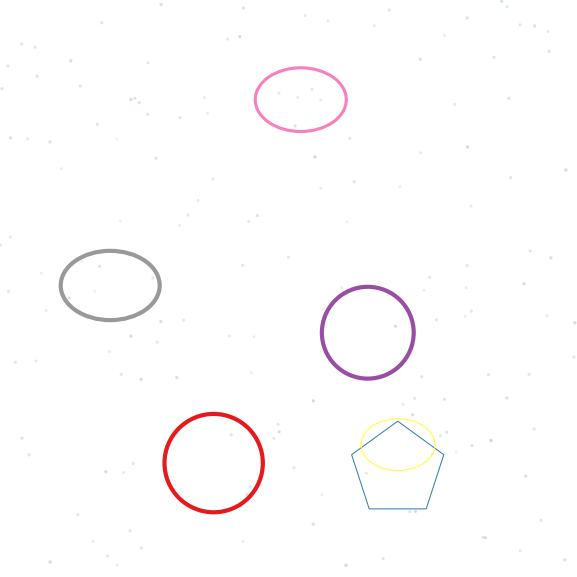[{"shape": "circle", "thickness": 2, "radius": 0.43, "center": [0.37, 0.197]}, {"shape": "pentagon", "thickness": 0.5, "radius": 0.42, "center": [0.689, 0.186]}, {"shape": "circle", "thickness": 2, "radius": 0.4, "center": [0.637, 0.423]}, {"shape": "oval", "thickness": 0.5, "radius": 0.32, "center": [0.689, 0.229]}, {"shape": "oval", "thickness": 1.5, "radius": 0.39, "center": [0.521, 0.827]}, {"shape": "oval", "thickness": 2, "radius": 0.43, "center": [0.191, 0.505]}]